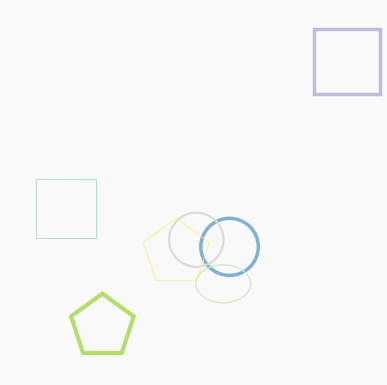[{"shape": "square", "thickness": 0.5, "radius": 0.39, "center": [0.17, 0.458]}, {"shape": "square", "thickness": 2.5, "radius": 0.42, "center": [0.896, 0.84]}, {"shape": "circle", "thickness": 2.5, "radius": 0.37, "center": [0.592, 0.359]}, {"shape": "pentagon", "thickness": 3, "radius": 0.43, "center": [0.264, 0.152]}, {"shape": "circle", "thickness": 1.5, "radius": 0.35, "center": [0.507, 0.377]}, {"shape": "oval", "thickness": 1, "radius": 0.35, "center": [0.576, 0.263]}, {"shape": "pentagon", "thickness": 0.5, "radius": 0.45, "center": [0.455, 0.343]}]